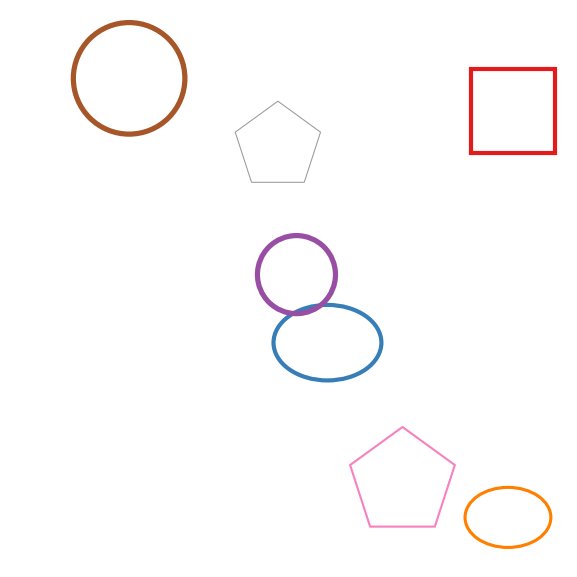[{"shape": "square", "thickness": 2, "radius": 0.36, "center": [0.889, 0.807]}, {"shape": "oval", "thickness": 2, "radius": 0.47, "center": [0.567, 0.406]}, {"shape": "circle", "thickness": 2.5, "radius": 0.34, "center": [0.513, 0.524]}, {"shape": "oval", "thickness": 1.5, "radius": 0.37, "center": [0.88, 0.103]}, {"shape": "circle", "thickness": 2.5, "radius": 0.48, "center": [0.224, 0.863]}, {"shape": "pentagon", "thickness": 1, "radius": 0.48, "center": [0.697, 0.164]}, {"shape": "pentagon", "thickness": 0.5, "radius": 0.39, "center": [0.481, 0.746]}]